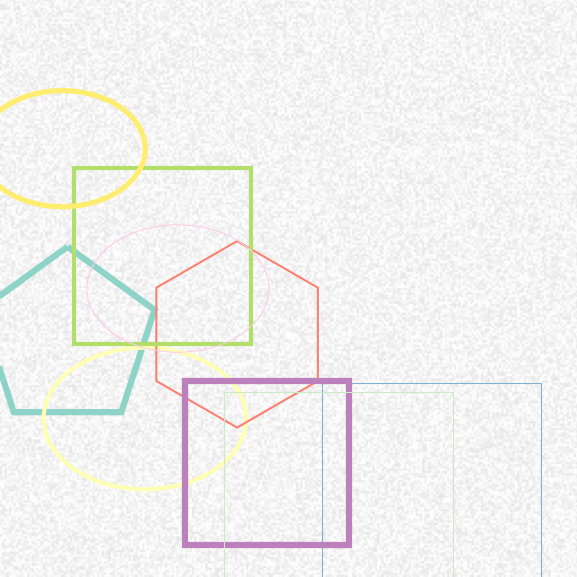[{"shape": "pentagon", "thickness": 3, "radius": 0.79, "center": [0.117, 0.414]}, {"shape": "oval", "thickness": 2, "radius": 0.88, "center": [0.251, 0.275]}, {"shape": "hexagon", "thickness": 1, "radius": 0.81, "center": [0.411, 0.42]}, {"shape": "square", "thickness": 0.5, "radius": 0.95, "center": [0.747, 0.146]}, {"shape": "square", "thickness": 2, "radius": 0.76, "center": [0.282, 0.556]}, {"shape": "oval", "thickness": 0.5, "radius": 0.79, "center": [0.308, 0.499]}, {"shape": "square", "thickness": 3, "radius": 0.71, "center": [0.463, 0.197]}, {"shape": "square", "thickness": 0.5, "radius": 0.99, "center": [0.586, 0.122]}, {"shape": "oval", "thickness": 2.5, "radius": 0.72, "center": [0.108, 0.742]}]